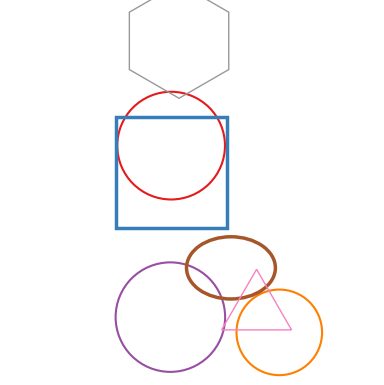[{"shape": "circle", "thickness": 1.5, "radius": 0.7, "center": [0.444, 0.622]}, {"shape": "square", "thickness": 2.5, "radius": 0.72, "center": [0.446, 0.551]}, {"shape": "circle", "thickness": 1.5, "radius": 0.71, "center": [0.443, 0.176]}, {"shape": "circle", "thickness": 1.5, "radius": 0.56, "center": [0.725, 0.137]}, {"shape": "oval", "thickness": 2.5, "radius": 0.58, "center": [0.6, 0.304]}, {"shape": "triangle", "thickness": 1, "radius": 0.52, "center": [0.666, 0.196]}, {"shape": "hexagon", "thickness": 1, "radius": 0.75, "center": [0.465, 0.894]}]